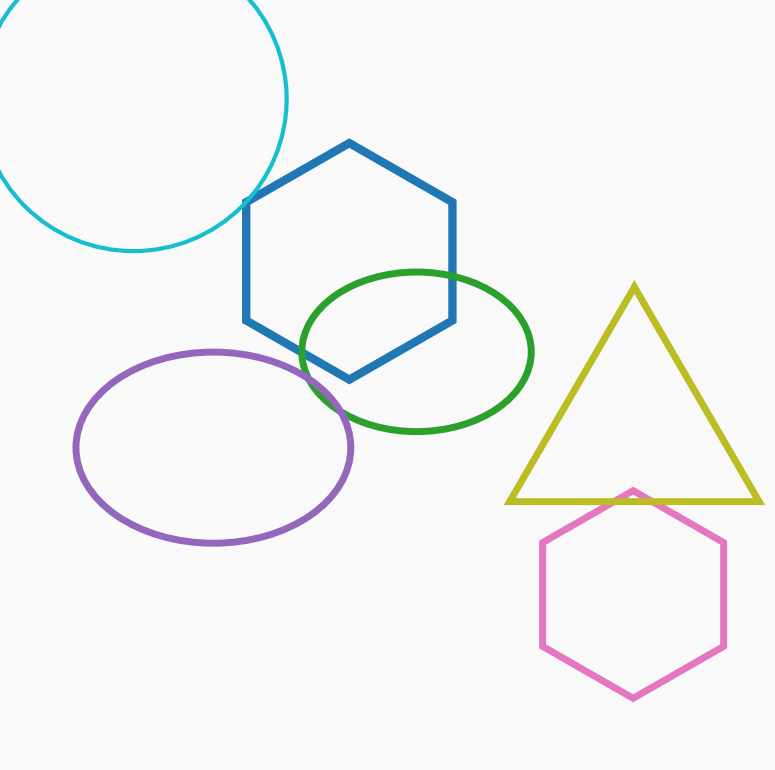[{"shape": "hexagon", "thickness": 3, "radius": 0.77, "center": [0.451, 0.661]}, {"shape": "oval", "thickness": 2.5, "radius": 0.74, "center": [0.537, 0.543]}, {"shape": "oval", "thickness": 2.5, "radius": 0.89, "center": [0.275, 0.419]}, {"shape": "hexagon", "thickness": 2.5, "radius": 0.67, "center": [0.817, 0.228]}, {"shape": "triangle", "thickness": 2.5, "radius": 0.93, "center": [0.819, 0.441]}, {"shape": "circle", "thickness": 1.5, "radius": 0.99, "center": [0.172, 0.871]}]